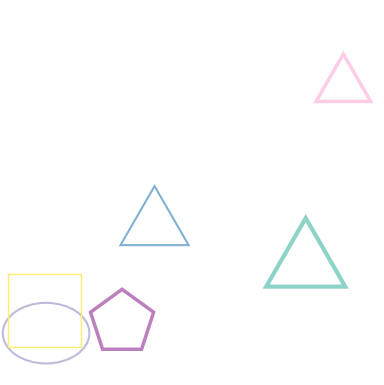[{"shape": "triangle", "thickness": 3, "radius": 0.59, "center": [0.794, 0.315]}, {"shape": "oval", "thickness": 1.5, "radius": 0.56, "center": [0.12, 0.135]}, {"shape": "triangle", "thickness": 1.5, "radius": 0.51, "center": [0.401, 0.414]}, {"shape": "triangle", "thickness": 2.5, "radius": 0.41, "center": [0.892, 0.777]}, {"shape": "pentagon", "thickness": 2.5, "radius": 0.43, "center": [0.317, 0.162]}, {"shape": "square", "thickness": 1, "radius": 0.47, "center": [0.116, 0.193]}]